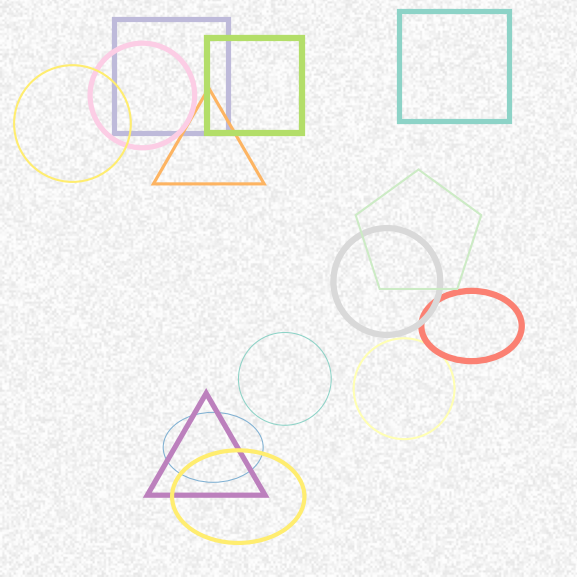[{"shape": "circle", "thickness": 0.5, "radius": 0.4, "center": [0.493, 0.343]}, {"shape": "square", "thickness": 2.5, "radius": 0.48, "center": [0.786, 0.885]}, {"shape": "circle", "thickness": 1, "radius": 0.44, "center": [0.7, 0.326]}, {"shape": "square", "thickness": 2.5, "radius": 0.49, "center": [0.296, 0.867]}, {"shape": "oval", "thickness": 3, "radius": 0.43, "center": [0.817, 0.435]}, {"shape": "oval", "thickness": 0.5, "radius": 0.43, "center": [0.369, 0.225]}, {"shape": "triangle", "thickness": 1.5, "radius": 0.55, "center": [0.362, 0.736]}, {"shape": "square", "thickness": 3, "radius": 0.41, "center": [0.441, 0.851]}, {"shape": "circle", "thickness": 2.5, "radius": 0.45, "center": [0.247, 0.834]}, {"shape": "circle", "thickness": 3, "radius": 0.46, "center": [0.67, 0.512]}, {"shape": "triangle", "thickness": 2.5, "radius": 0.59, "center": [0.357, 0.201]}, {"shape": "pentagon", "thickness": 1, "radius": 0.57, "center": [0.725, 0.591]}, {"shape": "circle", "thickness": 1, "radius": 0.51, "center": [0.125, 0.785]}, {"shape": "oval", "thickness": 2, "radius": 0.57, "center": [0.413, 0.139]}]